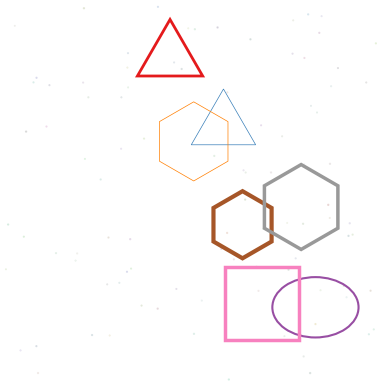[{"shape": "triangle", "thickness": 2, "radius": 0.49, "center": [0.442, 0.852]}, {"shape": "triangle", "thickness": 0.5, "radius": 0.48, "center": [0.58, 0.672]}, {"shape": "oval", "thickness": 1.5, "radius": 0.56, "center": [0.819, 0.202]}, {"shape": "hexagon", "thickness": 0.5, "radius": 0.51, "center": [0.503, 0.633]}, {"shape": "hexagon", "thickness": 3, "radius": 0.44, "center": [0.63, 0.416]}, {"shape": "square", "thickness": 2.5, "radius": 0.48, "center": [0.681, 0.211]}, {"shape": "hexagon", "thickness": 2.5, "radius": 0.55, "center": [0.782, 0.462]}]